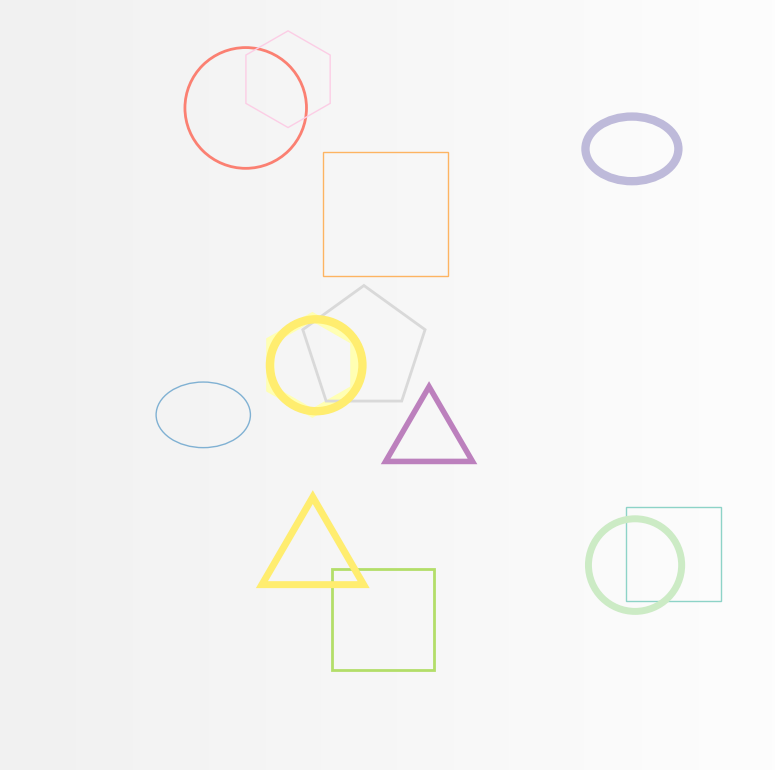[{"shape": "square", "thickness": 0.5, "radius": 0.31, "center": [0.87, 0.281]}, {"shape": "hexagon", "thickness": 3, "radius": 0.31, "center": [0.403, 0.526]}, {"shape": "oval", "thickness": 3, "radius": 0.3, "center": [0.815, 0.807]}, {"shape": "circle", "thickness": 1, "radius": 0.39, "center": [0.317, 0.86]}, {"shape": "oval", "thickness": 0.5, "radius": 0.3, "center": [0.262, 0.461]}, {"shape": "square", "thickness": 0.5, "radius": 0.4, "center": [0.498, 0.722]}, {"shape": "square", "thickness": 1, "radius": 0.33, "center": [0.494, 0.196]}, {"shape": "hexagon", "thickness": 0.5, "radius": 0.31, "center": [0.372, 0.897]}, {"shape": "pentagon", "thickness": 1, "radius": 0.41, "center": [0.47, 0.546]}, {"shape": "triangle", "thickness": 2, "radius": 0.32, "center": [0.554, 0.433]}, {"shape": "circle", "thickness": 2.5, "radius": 0.3, "center": [0.819, 0.266]}, {"shape": "circle", "thickness": 3, "radius": 0.3, "center": [0.408, 0.526]}, {"shape": "triangle", "thickness": 2.5, "radius": 0.38, "center": [0.404, 0.279]}]